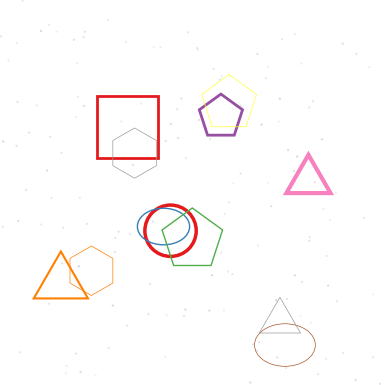[{"shape": "square", "thickness": 2, "radius": 0.4, "center": [0.331, 0.67]}, {"shape": "circle", "thickness": 2.5, "radius": 0.33, "center": [0.443, 0.401]}, {"shape": "oval", "thickness": 1, "radius": 0.34, "center": [0.425, 0.412]}, {"shape": "pentagon", "thickness": 1, "radius": 0.41, "center": [0.5, 0.377]}, {"shape": "pentagon", "thickness": 2, "radius": 0.3, "center": [0.574, 0.697]}, {"shape": "hexagon", "thickness": 0.5, "radius": 0.32, "center": [0.237, 0.297]}, {"shape": "triangle", "thickness": 1.5, "radius": 0.41, "center": [0.158, 0.265]}, {"shape": "pentagon", "thickness": 0.5, "radius": 0.38, "center": [0.595, 0.731]}, {"shape": "oval", "thickness": 0.5, "radius": 0.39, "center": [0.74, 0.104]}, {"shape": "triangle", "thickness": 3, "radius": 0.33, "center": [0.801, 0.532]}, {"shape": "hexagon", "thickness": 0.5, "radius": 0.33, "center": [0.35, 0.602]}, {"shape": "triangle", "thickness": 0.5, "radius": 0.31, "center": [0.727, 0.166]}]